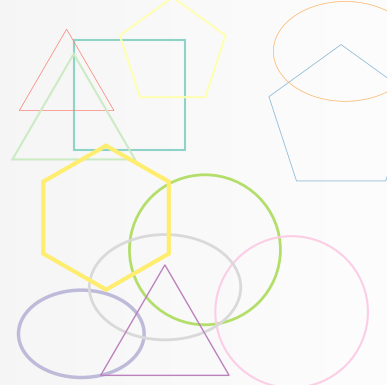[{"shape": "square", "thickness": 1.5, "radius": 0.71, "center": [0.334, 0.753]}, {"shape": "pentagon", "thickness": 1.5, "radius": 0.72, "center": [0.445, 0.864]}, {"shape": "oval", "thickness": 2.5, "radius": 0.81, "center": [0.21, 0.133]}, {"shape": "triangle", "thickness": 0.5, "radius": 0.71, "center": [0.172, 0.783]}, {"shape": "pentagon", "thickness": 0.5, "radius": 0.98, "center": [0.88, 0.688]}, {"shape": "oval", "thickness": 0.5, "radius": 0.93, "center": [0.891, 0.866]}, {"shape": "circle", "thickness": 2, "radius": 0.97, "center": [0.529, 0.351]}, {"shape": "circle", "thickness": 1.5, "radius": 0.98, "center": [0.753, 0.19]}, {"shape": "oval", "thickness": 2, "radius": 0.98, "center": [0.426, 0.254]}, {"shape": "triangle", "thickness": 1, "radius": 0.96, "center": [0.426, 0.121]}, {"shape": "triangle", "thickness": 1.5, "radius": 0.91, "center": [0.19, 0.677]}, {"shape": "hexagon", "thickness": 3, "radius": 0.94, "center": [0.274, 0.435]}]